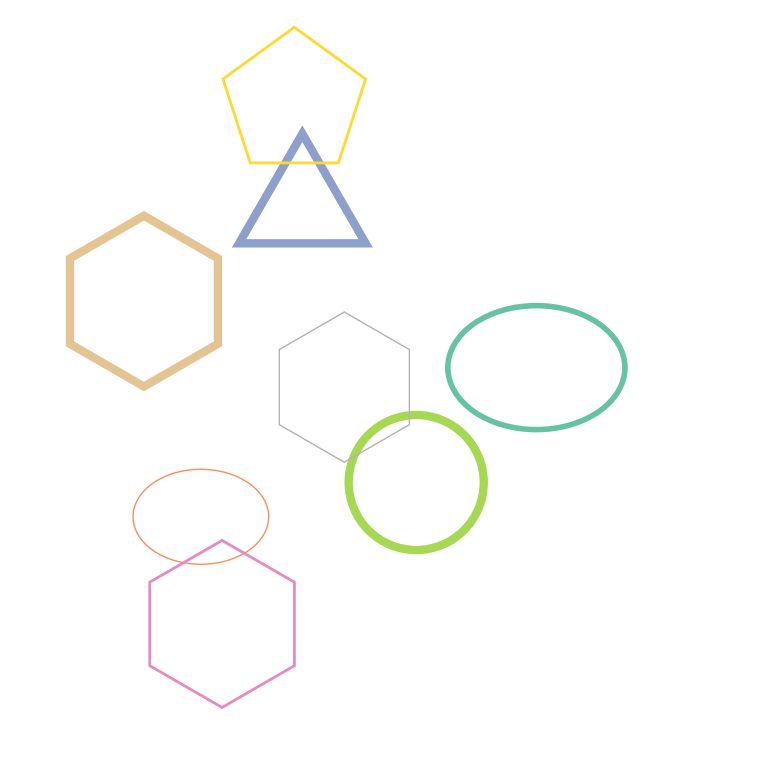[{"shape": "oval", "thickness": 2, "radius": 0.58, "center": [0.697, 0.523]}, {"shape": "oval", "thickness": 0.5, "radius": 0.44, "center": [0.261, 0.329]}, {"shape": "triangle", "thickness": 3, "radius": 0.47, "center": [0.393, 0.731]}, {"shape": "hexagon", "thickness": 1, "radius": 0.54, "center": [0.288, 0.19]}, {"shape": "circle", "thickness": 3, "radius": 0.44, "center": [0.541, 0.373]}, {"shape": "pentagon", "thickness": 1, "radius": 0.49, "center": [0.382, 0.867]}, {"shape": "hexagon", "thickness": 3, "radius": 0.55, "center": [0.187, 0.609]}, {"shape": "hexagon", "thickness": 0.5, "radius": 0.49, "center": [0.447, 0.497]}]